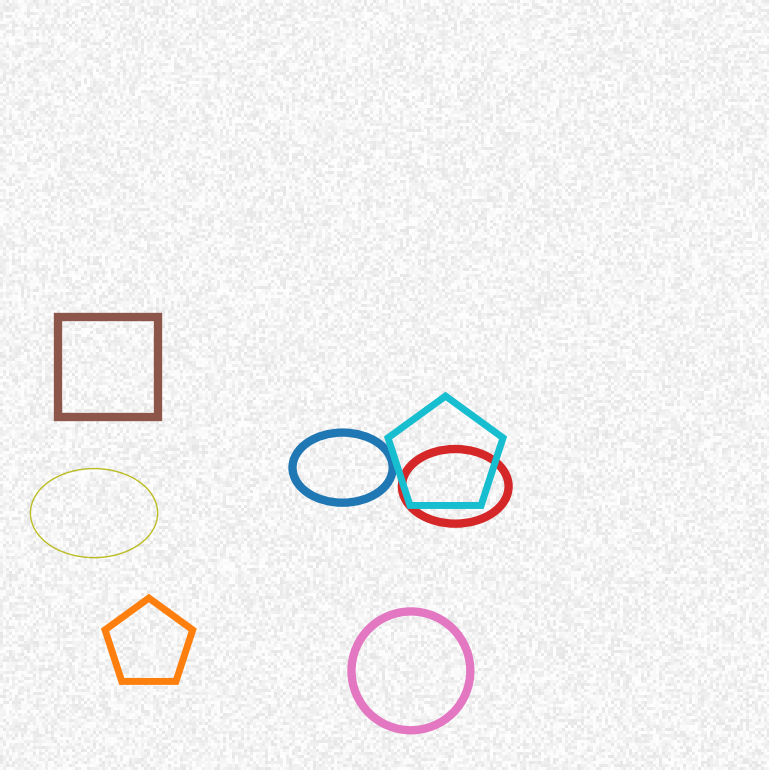[{"shape": "oval", "thickness": 3, "radius": 0.33, "center": [0.445, 0.393]}, {"shape": "pentagon", "thickness": 2.5, "radius": 0.3, "center": [0.193, 0.163]}, {"shape": "oval", "thickness": 3, "radius": 0.35, "center": [0.591, 0.368]}, {"shape": "square", "thickness": 3, "radius": 0.33, "center": [0.141, 0.524]}, {"shape": "circle", "thickness": 3, "radius": 0.39, "center": [0.534, 0.129]}, {"shape": "oval", "thickness": 0.5, "radius": 0.41, "center": [0.122, 0.334]}, {"shape": "pentagon", "thickness": 2.5, "radius": 0.39, "center": [0.579, 0.407]}]